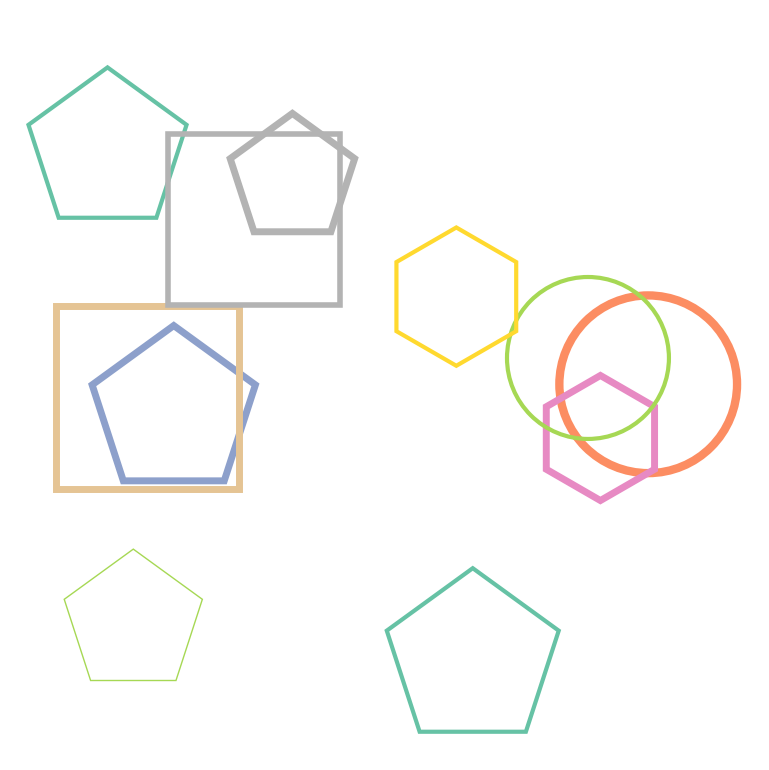[{"shape": "pentagon", "thickness": 1.5, "radius": 0.59, "center": [0.614, 0.145]}, {"shape": "pentagon", "thickness": 1.5, "radius": 0.54, "center": [0.14, 0.805]}, {"shape": "circle", "thickness": 3, "radius": 0.58, "center": [0.842, 0.501]}, {"shape": "pentagon", "thickness": 2.5, "radius": 0.56, "center": [0.226, 0.466]}, {"shape": "hexagon", "thickness": 2.5, "radius": 0.41, "center": [0.78, 0.431]}, {"shape": "circle", "thickness": 1.5, "radius": 0.53, "center": [0.764, 0.535]}, {"shape": "pentagon", "thickness": 0.5, "radius": 0.47, "center": [0.173, 0.193]}, {"shape": "hexagon", "thickness": 1.5, "radius": 0.45, "center": [0.593, 0.615]}, {"shape": "square", "thickness": 2.5, "radius": 0.59, "center": [0.192, 0.483]}, {"shape": "square", "thickness": 2, "radius": 0.56, "center": [0.33, 0.715]}, {"shape": "pentagon", "thickness": 2.5, "radius": 0.42, "center": [0.38, 0.768]}]